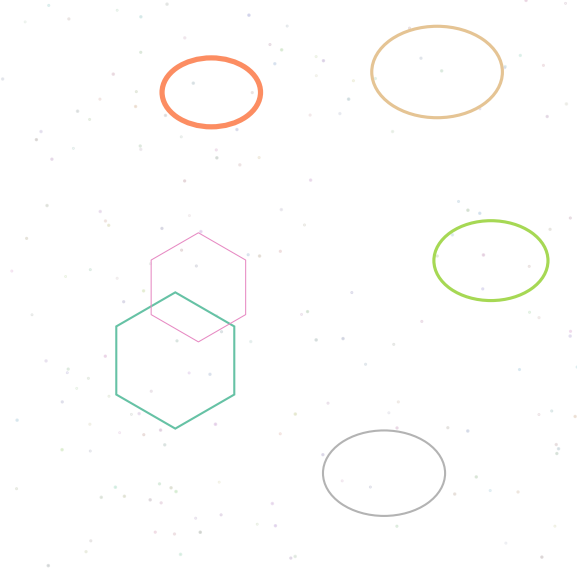[{"shape": "hexagon", "thickness": 1, "radius": 0.59, "center": [0.304, 0.375]}, {"shape": "oval", "thickness": 2.5, "radius": 0.43, "center": [0.366, 0.839]}, {"shape": "hexagon", "thickness": 0.5, "radius": 0.47, "center": [0.344, 0.502]}, {"shape": "oval", "thickness": 1.5, "radius": 0.49, "center": [0.85, 0.548]}, {"shape": "oval", "thickness": 1.5, "radius": 0.57, "center": [0.757, 0.874]}, {"shape": "oval", "thickness": 1, "radius": 0.53, "center": [0.665, 0.18]}]